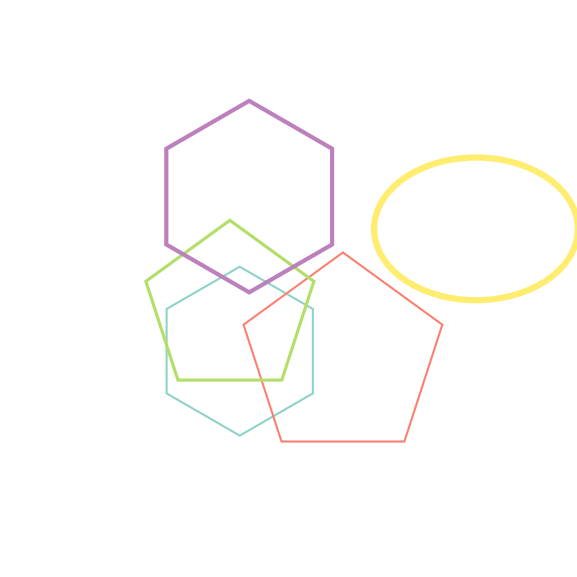[{"shape": "hexagon", "thickness": 1, "radius": 0.73, "center": [0.415, 0.391]}, {"shape": "pentagon", "thickness": 1, "radius": 0.9, "center": [0.594, 0.381]}, {"shape": "pentagon", "thickness": 1.5, "radius": 0.76, "center": [0.398, 0.465]}, {"shape": "hexagon", "thickness": 2, "radius": 0.83, "center": [0.432, 0.659]}, {"shape": "oval", "thickness": 3, "radius": 0.88, "center": [0.824, 0.603]}]